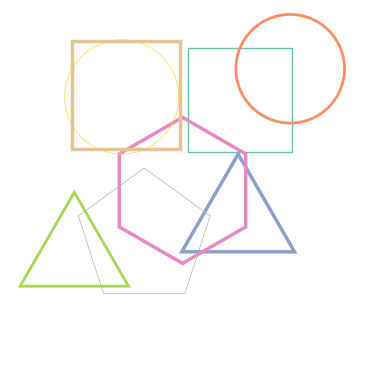[{"shape": "square", "thickness": 1, "radius": 0.67, "center": [0.624, 0.741]}, {"shape": "circle", "thickness": 2, "radius": 0.71, "center": [0.754, 0.821]}, {"shape": "triangle", "thickness": 2.5, "radius": 0.85, "center": [0.619, 0.431]}, {"shape": "hexagon", "thickness": 2.5, "radius": 0.95, "center": [0.474, 0.505]}, {"shape": "triangle", "thickness": 2, "radius": 0.81, "center": [0.193, 0.338]}, {"shape": "circle", "thickness": 0.5, "radius": 0.74, "center": [0.316, 0.748]}, {"shape": "square", "thickness": 2.5, "radius": 0.7, "center": [0.328, 0.753]}, {"shape": "pentagon", "thickness": 0.5, "radius": 0.9, "center": [0.375, 0.383]}]